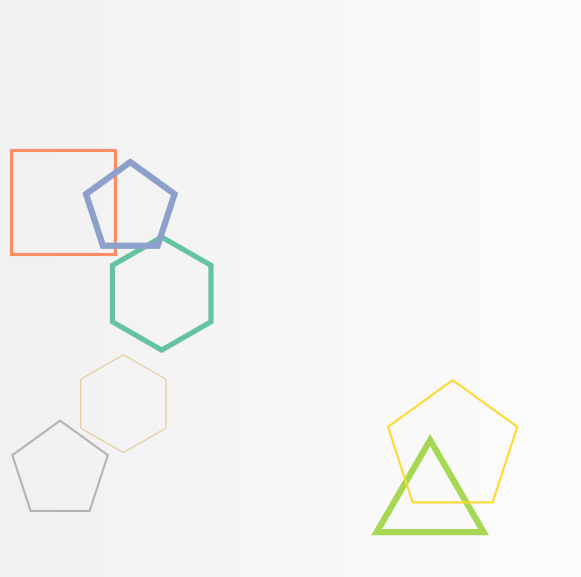[{"shape": "hexagon", "thickness": 2.5, "radius": 0.49, "center": [0.278, 0.491]}, {"shape": "square", "thickness": 1.5, "radius": 0.45, "center": [0.108, 0.65]}, {"shape": "pentagon", "thickness": 3, "radius": 0.4, "center": [0.224, 0.638]}, {"shape": "triangle", "thickness": 3, "radius": 0.53, "center": [0.74, 0.131]}, {"shape": "pentagon", "thickness": 1, "radius": 0.58, "center": [0.779, 0.224]}, {"shape": "hexagon", "thickness": 0.5, "radius": 0.42, "center": [0.212, 0.3]}, {"shape": "pentagon", "thickness": 1, "radius": 0.43, "center": [0.103, 0.184]}]